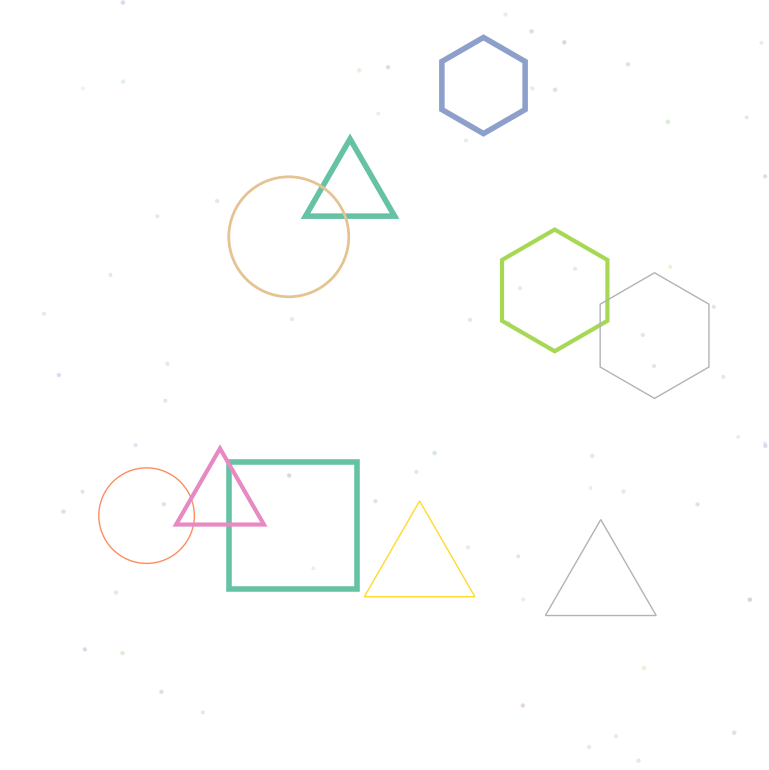[{"shape": "square", "thickness": 2, "radius": 0.41, "center": [0.38, 0.318]}, {"shape": "triangle", "thickness": 2, "radius": 0.33, "center": [0.455, 0.753]}, {"shape": "circle", "thickness": 0.5, "radius": 0.31, "center": [0.19, 0.33]}, {"shape": "hexagon", "thickness": 2, "radius": 0.31, "center": [0.628, 0.889]}, {"shape": "triangle", "thickness": 1.5, "radius": 0.33, "center": [0.286, 0.352]}, {"shape": "hexagon", "thickness": 1.5, "radius": 0.4, "center": [0.72, 0.623]}, {"shape": "triangle", "thickness": 0.5, "radius": 0.41, "center": [0.545, 0.266]}, {"shape": "circle", "thickness": 1, "radius": 0.39, "center": [0.375, 0.692]}, {"shape": "hexagon", "thickness": 0.5, "radius": 0.41, "center": [0.85, 0.564]}, {"shape": "triangle", "thickness": 0.5, "radius": 0.42, "center": [0.78, 0.242]}]